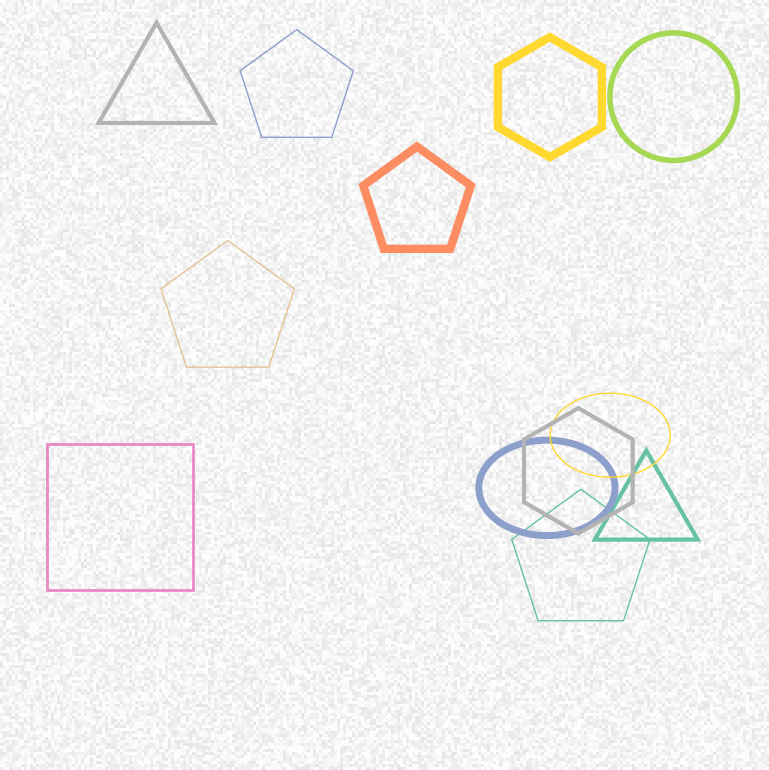[{"shape": "triangle", "thickness": 1.5, "radius": 0.39, "center": [0.839, 0.338]}, {"shape": "pentagon", "thickness": 0.5, "radius": 0.47, "center": [0.754, 0.27]}, {"shape": "pentagon", "thickness": 3, "radius": 0.37, "center": [0.542, 0.736]}, {"shape": "pentagon", "thickness": 0.5, "radius": 0.39, "center": [0.385, 0.884]}, {"shape": "oval", "thickness": 2.5, "radius": 0.44, "center": [0.71, 0.366]}, {"shape": "square", "thickness": 1, "radius": 0.47, "center": [0.156, 0.329]}, {"shape": "circle", "thickness": 2, "radius": 0.41, "center": [0.875, 0.874]}, {"shape": "oval", "thickness": 0.5, "radius": 0.39, "center": [0.792, 0.435]}, {"shape": "hexagon", "thickness": 3, "radius": 0.39, "center": [0.714, 0.874]}, {"shape": "pentagon", "thickness": 0.5, "radius": 0.45, "center": [0.296, 0.597]}, {"shape": "hexagon", "thickness": 1.5, "radius": 0.41, "center": [0.751, 0.389]}, {"shape": "triangle", "thickness": 1.5, "radius": 0.43, "center": [0.203, 0.884]}]